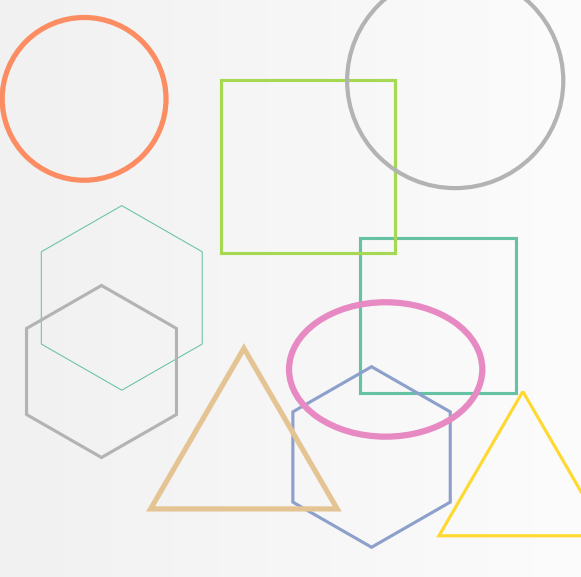[{"shape": "hexagon", "thickness": 0.5, "radius": 0.8, "center": [0.209, 0.483]}, {"shape": "square", "thickness": 1.5, "radius": 0.67, "center": [0.754, 0.453]}, {"shape": "circle", "thickness": 2.5, "radius": 0.7, "center": [0.145, 0.828]}, {"shape": "hexagon", "thickness": 1.5, "radius": 0.78, "center": [0.639, 0.208]}, {"shape": "oval", "thickness": 3, "radius": 0.83, "center": [0.664, 0.359]}, {"shape": "square", "thickness": 1.5, "radius": 0.75, "center": [0.529, 0.71]}, {"shape": "triangle", "thickness": 1.5, "radius": 0.83, "center": [0.899, 0.155]}, {"shape": "triangle", "thickness": 2.5, "radius": 0.93, "center": [0.42, 0.211]}, {"shape": "hexagon", "thickness": 1.5, "radius": 0.74, "center": [0.175, 0.356]}, {"shape": "circle", "thickness": 2, "radius": 0.93, "center": [0.783, 0.859]}]